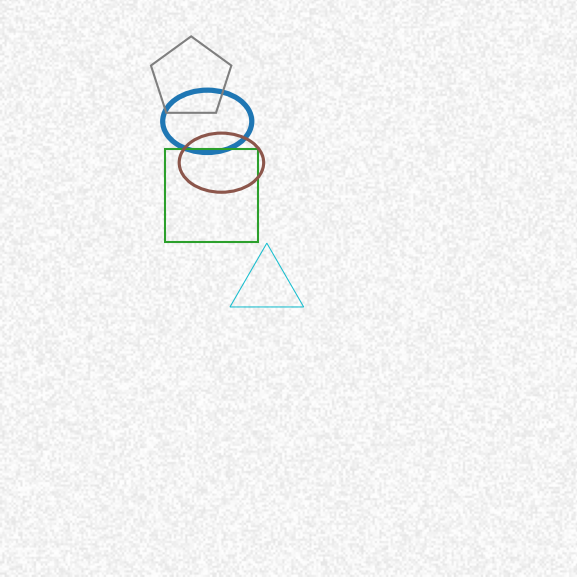[{"shape": "oval", "thickness": 2.5, "radius": 0.39, "center": [0.359, 0.789]}, {"shape": "square", "thickness": 1, "radius": 0.4, "center": [0.367, 0.66]}, {"shape": "oval", "thickness": 1.5, "radius": 0.37, "center": [0.383, 0.717]}, {"shape": "pentagon", "thickness": 1, "radius": 0.37, "center": [0.331, 0.863]}, {"shape": "triangle", "thickness": 0.5, "radius": 0.37, "center": [0.462, 0.504]}]